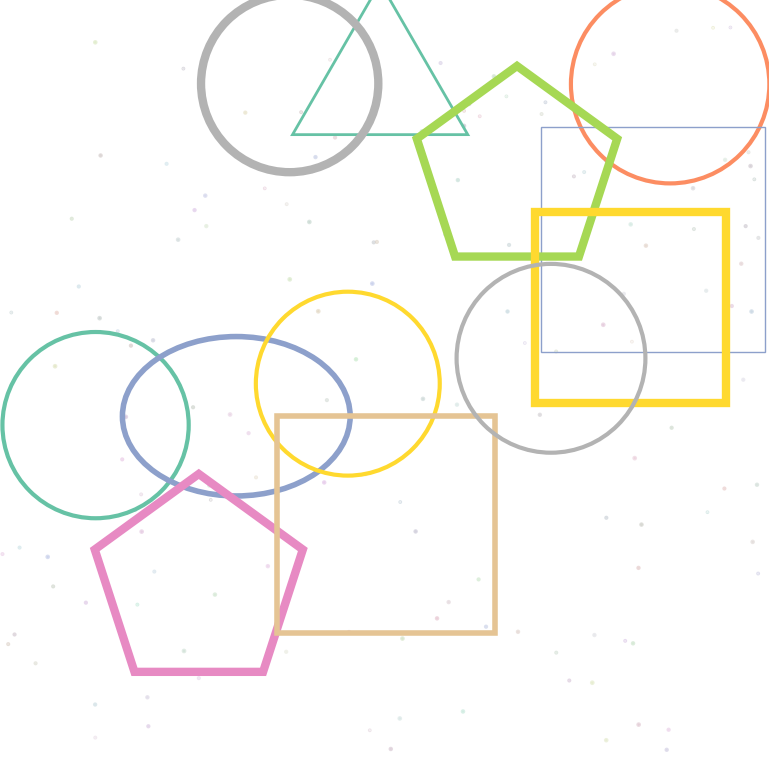[{"shape": "triangle", "thickness": 1, "radius": 0.66, "center": [0.494, 0.891]}, {"shape": "circle", "thickness": 1.5, "radius": 0.6, "center": [0.124, 0.448]}, {"shape": "circle", "thickness": 1.5, "radius": 0.64, "center": [0.87, 0.891]}, {"shape": "square", "thickness": 0.5, "radius": 0.73, "center": [0.849, 0.689]}, {"shape": "oval", "thickness": 2, "radius": 0.74, "center": [0.307, 0.459]}, {"shape": "pentagon", "thickness": 3, "radius": 0.71, "center": [0.258, 0.242]}, {"shape": "pentagon", "thickness": 3, "radius": 0.68, "center": [0.671, 0.778]}, {"shape": "square", "thickness": 3, "radius": 0.62, "center": [0.819, 0.601]}, {"shape": "circle", "thickness": 1.5, "radius": 0.6, "center": [0.452, 0.502]}, {"shape": "square", "thickness": 2, "radius": 0.71, "center": [0.502, 0.319]}, {"shape": "circle", "thickness": 1.5, "radius": 0.61, "center": [0.716, 0.535]}, {"shape": "circle", "thickness": 3, "radius": 0.58, "center": [0.376, 0.891]}]